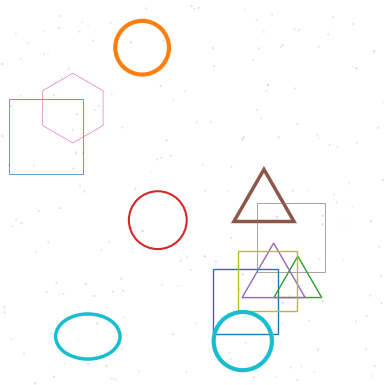[{"shape": "square", "thickness": 1, "radius": 0.43, "center": [0.637, 0.217]}, {"shape": "square", "thickness": 0.5, "radius": 0.48, "center": [0.119, 0.646]}, {"shape": "circle", "thickness": 3, "radius": 0.35, "center": [0.369, 0.876]}, {"shape": "triangle", "thickness": 1, "radius": 0.36, "center": [0.774, 0.263]}, {"shape": "circle", "thickness": 1.5, "radius": 0.38, "center": [0.41, 0.428]}, {"shape": "triangle", "thickness": 1, "radius": 0.47, "center": [0.711, 0.274]}, {"shape": "triangle", "thickness": 2.5, "radius": 0.45, "center": [0.686, 0.47]}, {"shape": "hexagon", "thickness": 0.5, "radius": 0.45, "center": [0.189, 0.719]}, {"shape": "square", "thickness": 0.5, "radius": 0.44, "center": [0.755, 0.383]}, {"shape": "square", "thickness": 1, "radius": 0.39, "center": [0.694, 0.27]}, {"shape": "circle", "thickness": 3, "radius": 0.38, "center": [0.631, 0.114]}, {"shape": "oval", "thickness": 2.5, "radius": 0.42, "center": [0.228, 0.126]}]